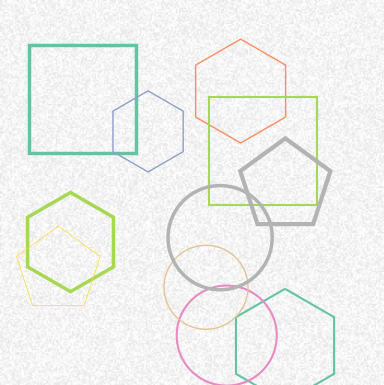[{"shape": "hexagon", "thickness": 1.5, "radius": 0.74, "center": [0.74, 0.103]}, {"shape": "square", "thickness": 2.5, "radius": 0.7, "center": [0.215, 0.743]}, {"shape": "hexagon", "thickness": 1, "radius": 0.67, "center": [0.625, 0.763]}, {"shape": "hexagon", "thickness": 1, "radius": 0.53, "center": [0.385, 0.659]}, {"shape": "circle", "thickness": 1.5, "radius": 0.65, "center": [0.589, 0.128]}, {"shape": "square", "thickness": 1.5, "radius": 0.7, "center": [0.683, 0.608]}, {"shape": "hexagon", "thickness": 2.5, "radius": 0.64, "center": [0.183, 0.371]}, {"shape": "pentagon", "thickness": 0.5, "radius": 0.57, "center": [0.152, 0.299]}, {"shape": "circle", "thickness": 1, "radius": 0.55, "center": [0.535, 0.254]}, {"shape": "pentagon", "thickness": 3, "radius": 0.62, "center": [0.741, 0.517]}, {"shape": "circle", "thickness": 2.5, "radius": 0.68, "center": [0.572, 0.383]}]